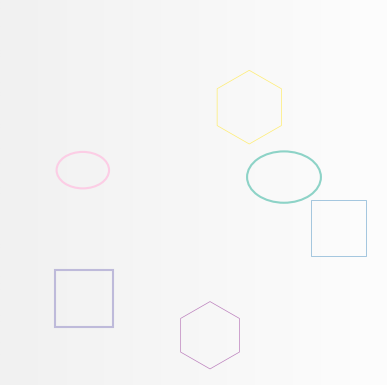[{"shape": "oval", "thickness": 1.5, "radius": 0.48, "center": [0.733, 0.54]}, {"shape": "square", "thickness": 1.5, "radius": 0.37, "center": [0.217, 0.226]}, {"shape": "square", "thickness": 0.5, "radius": 0.36, "center": [0.874, 0.408]}, {"shape": "oval", "thickness": 1.5, "radius": 0.34, "center": [0.214, 0.558]}, {"shape": "hexagon", "thickness": 0.5, "radius": 0.44, "center": [0.542, 0.129]}, {"shape": "hexagon", "thickness": 0.5, "radius": 0.48, "center": [0.643, 0.722]}]